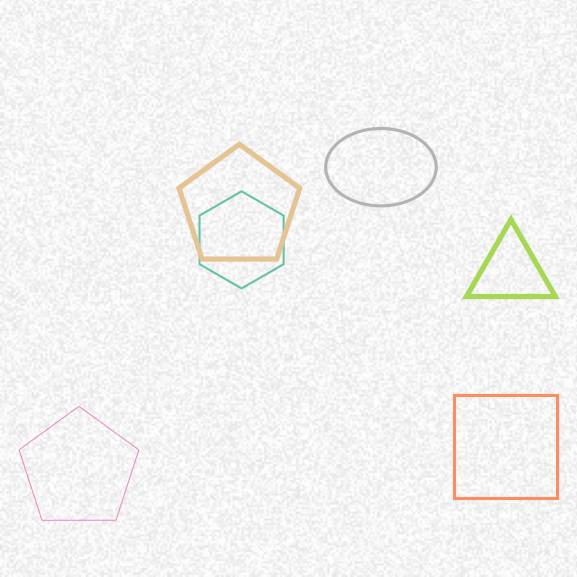[{"shape": "hexagon", "thickness": 1, "radius": 0.42, "center": [0.418, 0.584]}, {"shape": "square", "thickness": 1.5, "radius": 0.45, "center": [0.875, 0.226]}, {"shape": "pentagon", "thickness": 0.5, "radius": 0.55, "center": [0.137, 0.186]}, {"shape": "triangle", "thickness": 2.5, "radius": 0.44, "center": [0.885, 0.53]}, {"shape": "pentagon", "thickness": 2.5, "radius": 0.55, "center": [0.414, 0.639]}, {"shape": "oval", "thickness": 1.5, "radius": 0.48, "center": [0.66, 0.71]}]